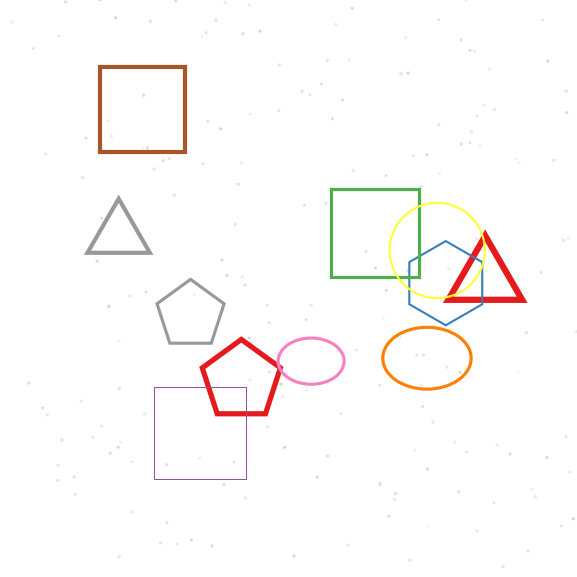[{"shape": "pentagon", "thickness": 2.5, "radius": 0.36, "center": [0.418, 0.34]}, {"shape": "triangle", "thickness": 3, "radius": 0.37, "center": [0.84, 0.517]}, {"shape": "hexagon", "thickness": 1, "radius": 0.36, "center": [0.772, 0.509]}, {"shape": "square", "thickness": 1.5, "radius": 0.38, "center": [0.649, 0.595]}, {"shape": "square", "thickness": 0.5, "radius": 0.4, "center": [0.346, 0.25]}, {"shape": "oval", "thickness": 1.5, "radius": 0.38, "center": [0.739, 0.379]}, {"shape": "circle", "thickness": 1, "radius": 0.41, "center": [0.757, 0.565]}, {"shape": "square", "thickness": 2, "radius": 0.37, "center": [0.247, 0.81]}, {"shape": "oval", "thickness": 1.5, "radius": 0.29, "center": [0.539, 0.374]}, {"shape": "triangle", "thickness": 2, "radius": 0.31, "center": [0.206, 0.593]}, {"shape": "pentagon", "thickness": 1.5, "radius": 0.31, "center": [0.33, 0.454]}]